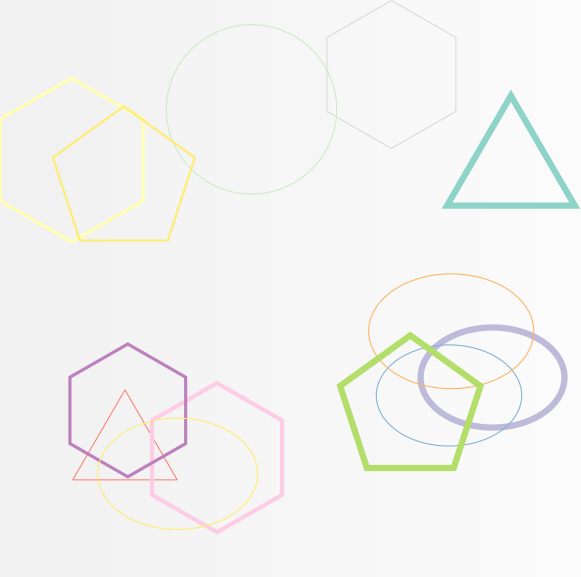[{"shape": "triangle", "thickness": 3, "radius": 0.63, "center": [0.879, 0.707]}, {"shape": "hexagon", "thickness": 1.5, "radius": 0.71, "center": [0.123, 0.722]}, {"shape": "oval", "thickness": 3, "radius": 0.62, "center": [0.847, 0.345]}, {"shape": "triangle", "thickness": 0.5, "radius": 0.52, "center": [0.215, 0.22]}, {"shape": "oval", "thickness": 0.5, "radius": 0.63, "center": [0.772, 0.314]}, {"shape": "oval", "thickness": 0.5, "radius": 0.71, "center": [0.776, 0.426]}, {"shape": "pentagon", "thickness": 3, "radius": 0.63, "center": [0.706, 0.291]}, {"shape": "hexagon", "thickness": 2, "radius": 0.65, "center": [0.373, 0.207]}, {"shape": "hexagon", "thickness": 0.5, "radius": 0.64, "center": [0.673, 0.87]}, {"shape": "hexagon", "thickness": 1.5, "radius": 0.57, "center": [0.22, 0.288]}, {"shape": "circle", "thickness": 0.5, "radius": 0.73, "center": [0.433, 0.81]}, {"shape": "pentagon", "thickness": 1, "radius": 0.64, "center": [0.213, 0.687]}, {"shape": "oval", "thickness": 0.5, "radius": 0.69, "center": [0.306, 0.179]}]